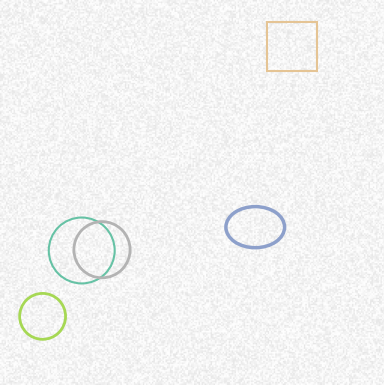[{"shape": "circle", "thickness": 1.5, "radius": 0.43, "center": [0.212, 0.349]}, {"shape": "oval", "thickness": 2.5, "radius": 0.38, "center": [0.663, 0.41]}, {"shape": "circle", "thickness": 2, "radius": 0.3, "center": [0.111, 0.178]}, {"shape": "square", "thickness": 1.5, "radius": 0.32, "center": [0.758, 0.879]}, {"shape": "circle", "thickness": 2, "radius": 0.36, "center": [0.265, 0.351]}]